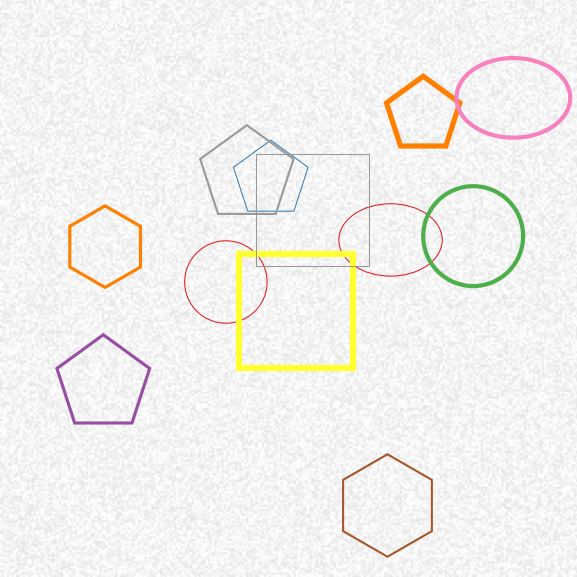[{"shape": "circle", "thickness": 0.5, "radius": 0.36, "center": [0.391, 0.511]}, {"shape": "oval", "thickness": 0.5, "radius": 0.45, "center": [0.676, 0.584]}, {"shape": "pentagon", "thickness": 0.5, "radius": 0.34, "center": [0.469, 0.688]}, {"shape": "circle", "thickness": 2, "radius": 0.43, "center": [0.819, 0.59]}, {"shape": "pentagon", "thickness": 1.5, "radius": 0.42, "center": [0.179, 0.335]}, {"shape": "pentagon", "thickness": 2.5, "radius": 0.33, "center": [0.733, 0.8]}, {"shape": "hexagon", "thickness": 1.5, "radius": 0.35, "center": [0.182, 0.572]}, {"shape": "square", "thickness": 3, "radius": 0.49, "center": [0.513, 0.461]}, {"shape": "hexagon", "thickness": 1, "radius": 0.44, "center": [0.671, 0.124]}, {"shape": "oval", "thickness": 2, "radius": 0.49, "center": [0.889, 0.83]}, {"shape": "square", "thickness": 0.5, "radius": 0.49, "center": [0.541, 0.636]}, {"shape": "pentagon", "thickness": 1, "radius": 0.42, "center": [0.427, 0.697]}]